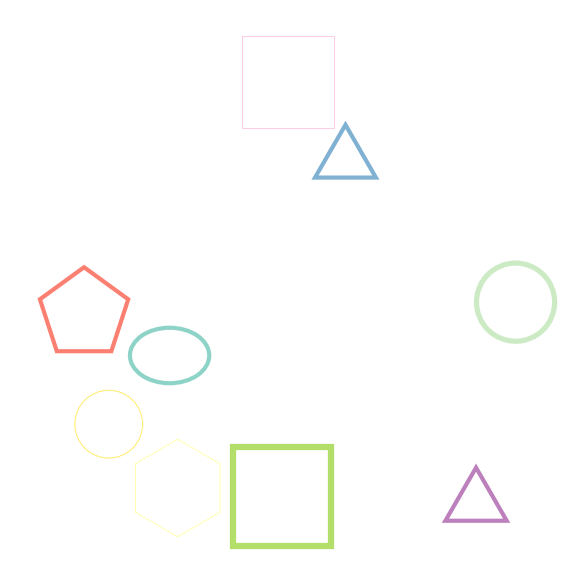[{"shape": "oval", "thickness": 2, "radius": 0.34, "center": [0.294, 0.384]}, {"shape": "hexagon", "thickness": 0.5, "radius": 0.42, "center": [0.308, 0.154]}, {"shape": "pentagon", "thickness": 2, "radius": 0.4, "center": [0.146, 0.456]}, {"shape": "triangle", "thickness": 2, "radius": 0.3, "center": [0.598, 0.722]}, {"shape": "square", "thickness": 3, "radius": 0.43, "center": [0.488, 0.139]}, {"shape": "square", "thickness": 0.5, "radius": 0.4, "center": [0.499, 0.857]}, {"shape": "triangle", "thickness": 2, "radius": 0.31, "center": [0.824, 0.128]}, {"shape": "circle", "thickness": 2.5, "radius": 0.34, "center": [0.893, 0.476]}, {"shape": "circle", "thickness": 0.5, "radius": 0.29, "center": [0.188, 0.265]}]